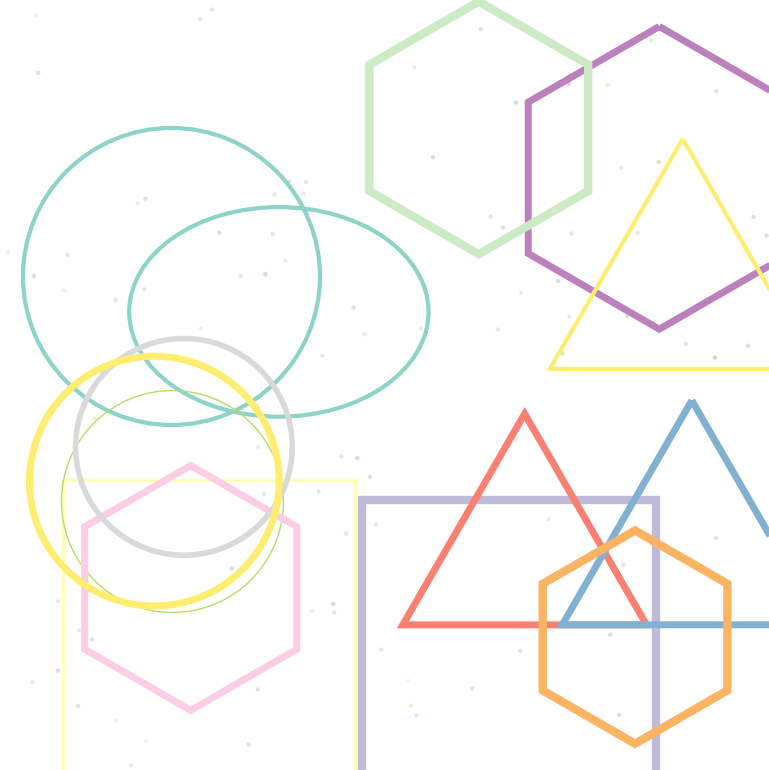[{"shape": "oval", "thickness": 1.5, "radius": 0.97, "center": [0.362, 0.595]}, {"shape": "circle", "thickness": 1.5, "radius": 0.96, "center": [0.223, 0.641]}, {"shape": "square", "thickness": 1, "radius": 0.95, "center": [0.272, 0.187]}, {"shape": "square", "thickness": 3, "radius": 0.95, "center": [0.661, 0.16]}, {"shape": "triangle", "thickness": 2.5, "radius": 0.91, "center": [0.681, 0.28]}, {"shape": "triangle", "thickness": 2.5, "radius": 0.97, "center": [0.898, 0.286]}, {"shape": "hexagon", "thickness": 3, "radius": 0.69, "center": [0.825, 0.173]}, {"shape": "circle", "thickness": 0.5, "radius": 0.72, "center": [0.224, 0.349]}, {"shape": "hexagon", "thickness": 2.5, "radius": 0.8, "center": [0.248, 0.236]}, {"shape": "circle", "thickness": 2, "radius": 0.7, "center": [0.239, 0.42]}, {"shape": "hexagon", "thickness": 2.5, "radius": 0.98, "center": [0.856, 0.769]}, {"shape": "hexagon", "thickness": 3, "radius": 0.82, "center": [0.622, 0.834]}, {"shape": "triangle", "thickness": 1.5, "radius": 1.0, "center": [0.887, 0.621]}, {"shape": "circle", "thickness": 2.5, "radius": 0.81, "center": [0.2, 0.375]}]